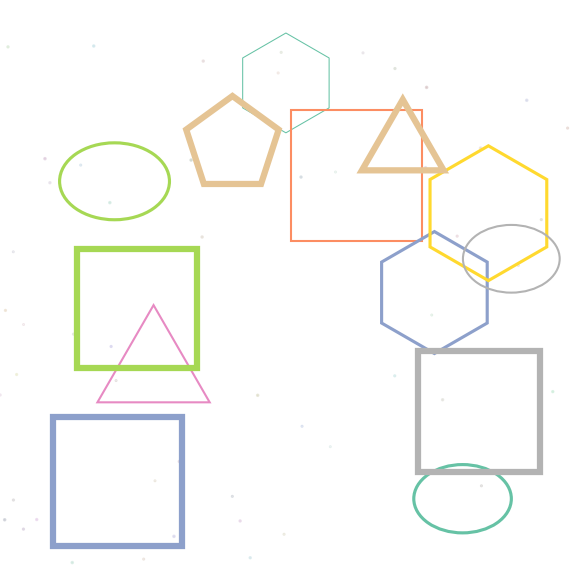[{"shape": "hexagon", "thickness": 0.5, "radius": 0.43, "center": [0.495, 0.856]}, {"shape": "oval", "thickness": 1.5, "radius": 0.42, "center": [0.801, 0.136]}, {"shape": "square", "thickness": 1, "radius": 0.57, "center": [0.617, 0.695]}, {"shape": "square", "thickness": 3, "radius": 0.56, "center": [0.204, 0.166]}, {"shape": "hexagon", "thickness": 1.5, "radius": 0.53, "center": [0.752, 0.493]}, {"shape": "triangle", "thickness": 1, "radius": 0.56, "center": [0.266, 0.359]}, {"shape": "square", "thickness": 3, "radius": 0.52, "center": [0.238, 0.465]}, {"shape": "oval", "thickness": 1.5, "radius": 0.48, "center": [0.198, 0.685]}, {"shape": "hexagon", "thickness": 1.5, "radius": 0.58, "center": [0.846, 0.63]}, {"shape": "triangle", "thickness": 3, "radius": 0.41, "center": [0.697, 0.745]}, {"shape": "pentagon", "thickness": 3, "radius": 0.42, "center": [0.403, 0.749]}, {"shape": "square", "thickness": 3, "radius": 0.53, "center": [0.829, 0.287]}, {"shape": "oval", "thickness": 1, "radius": 0.42, "center": [0.885, 0.551]}]